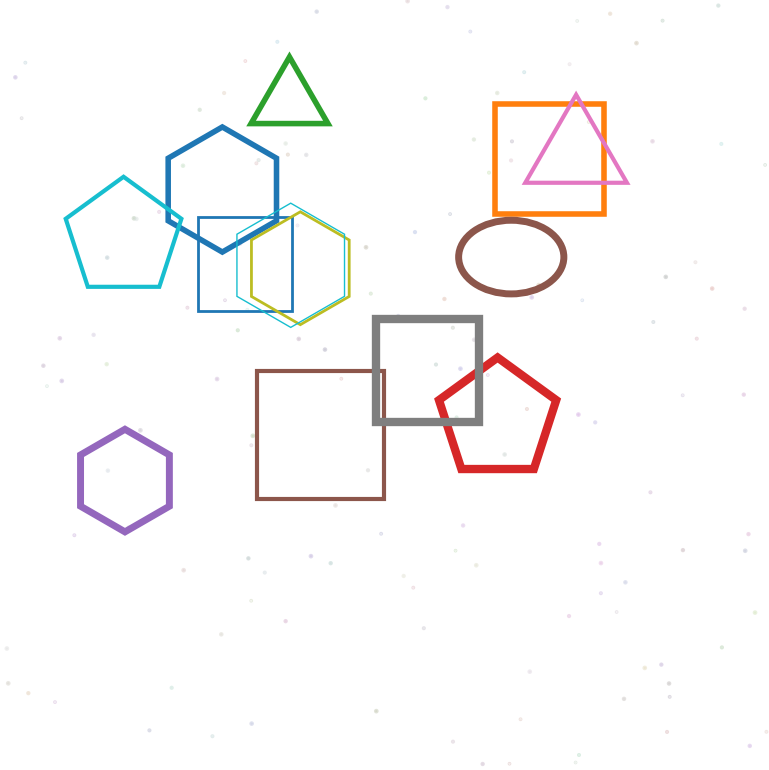[{"shape": "square", "thickness": 1, "radius": 0.31, "center": [0.318, 0.657]}, {"shape": "hexagon", "thickness": 2, "radius": 0.41, "center": [0.289, 0.754]}, {"shape": "square", "thickness": 2, "radius": 0.35, "center": [0.713, 0.793]}, {"shape": "triangle", "thickness": 2, "radius": 0.29, "center": [0.376, 0.868]}, {"shape": "pentagon", "thickness": 3, "radius": 0.4, "center": [0.646, 0.456]}, {"shape": "hexagon", "thickness": 2.5, "radius": 0.33, "center": [0.162, 0.376]}, {"shape": "oval", "thickness": 2.5, "radius": 0.34, "center": [0.664, 0.666]}, {"shape": "square", "thickness": 1.5, "radius": 0.41, "center": [0.416, 0.435]}, {"shape": "triangle", "thickness": 1.5, "radius": 0.38, "center": [0.748, 0.801]}, {"shape": "square", "thickness": 3, "radius": 0.33, "center": [0.555, 0.519]}, {"shape": "hexagon", "thickness": 1, "radius": 0.37, "center": [0.39, 0.652]}, {"shape": "pentagon", "thickness": 1.5, "radius": 0.39, "center": [0.16, 0.691]}, {"shape": "hexagon", "thickness": 0.5, "radius": 0.4, "center": [0.378, 0.655]}]